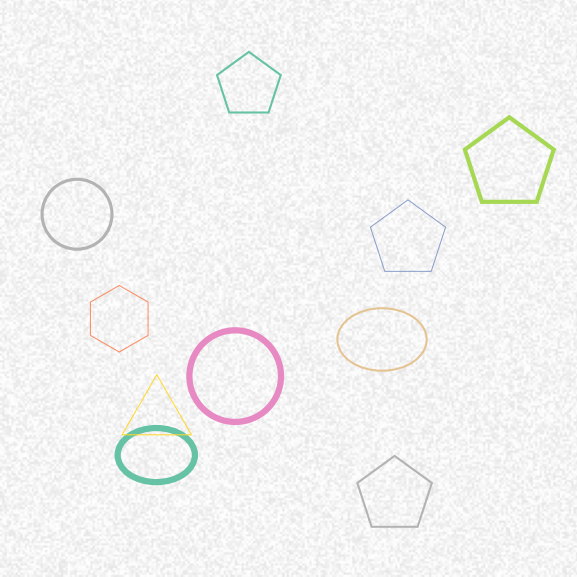[{"shape": "oval", "thickness": 3, "radius": 0.33, "center": [0.271, 0.211]}, {"shape": "pentagon", "thickness": 1, "radius": 0.29, "center": [0.431, 0.851]}, {"shape": "hexagon", "thickness": 0.5, "radius": 0.29, "center": [0.206, 0.447]}, {"shape": "pentagon", "thickness": 0.5, "radius": 0.34, "center": [0.706, 0.585]}, {"shape": "circle", "thickness": 3, "radius": 0.4, "center": [0.407, 0.348]}, {"shape": "pentagon", "thickness": 2, "radius": 0.4, "center": [0.882, 0.715]}, {"shape": "triangle", "thickness": 0.5, "radius": 0.35, "center": [0.272, 0.281]}, {"shape": "oval", "thickness": 1, "radius": 0.39, "center": [0.662, 0.411]}, {"shape": "pentagon", "thickness": 1, "radius": 0.34, "center": [0.683, 0.142]}, {"shape": "circle", "thickness": 1.5, "radius": 0.3, "center": [0.133, 0.628]}]